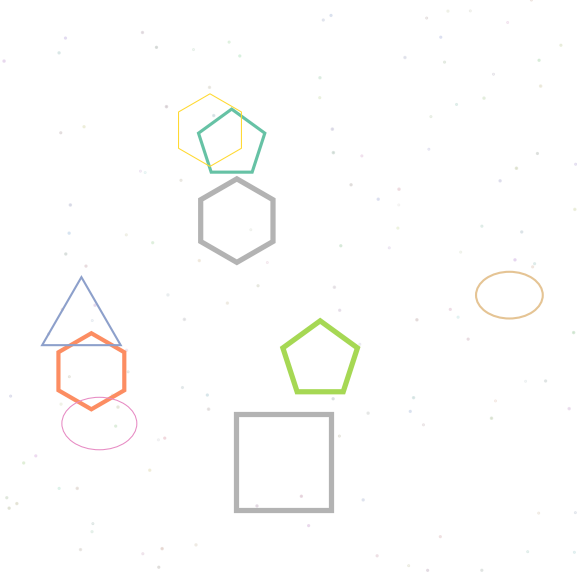[{"shape": "pentagon", "thickness": 1.5, "radius": 0.3, "center": [0.401, 0.75]}, {"shape": "hexagon", "thickness": 2, "radius": 0.33, "center": [0.158, 0.356]}, {"shape": "triangle", "thickness": 1, "radius": 0.39, "center": [0.141, 0.441]}, {"shape": "oval", "thickness": 0.5, "radius": 0.32, "center": [0.172, 0.266]}, {"shape": "pentagon", "thickness": 2.5, "radius": 0.34, "center": [0.554, 0.376]}, {"shape": "hexagon", "thickness": 0.5, "radius": 0.31, "center": [0.364, 0.774]}, {"shape": "oval", "thickness": 1, "radius": 0.29, "center": [0.882, 0.488]}, {"shape": "square", "thickness": 2.5, "radius": 0.42, "center": [0.491, 0.2]}, {"shape": "hexagon", "thickness": 2.5, "radius": 0.36, "center": [0.41, 0.617]}]